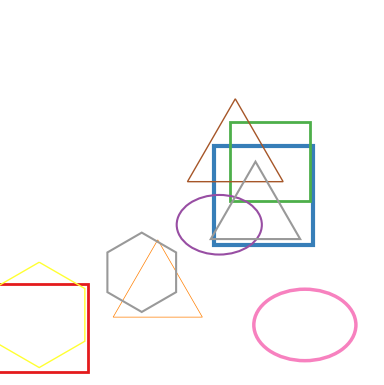[{"shape": "square", "thickness": 2, "radius": 0.58, "center": [0.112, 0.148]}, {"shape": "square", "thickness": 3, "radius": 0.64, "center": [0.684, 0.492]}, {"shape": "square", "thickness": 2, "radius": 0.52, "center": [0.701, 0.58]}, {"shape": "oval", "thickness": 1.5, "radius": 0.55, "center": [0.57, 0.416]}, {"shape": "triangle", "thickness": 0.5, "radius": 0.67, "center": [0.41, 0.243]}, {"shape": "hexagon", "thickness": 1, "radius": 0.68, "center": [0.102, 0.182]}, {"shape": "triangle", "thickness": 1, "radius": 0.72, "center": [0.611, 0.6]}, {"shape": "oval", "thickness": 2.5, "radius": 0.66, "center": [0.792, 0.156]}, {"shape": "hexagon", "thickness": 1.5, "radius": 0.52, "center": [0.368, 0.293]}, {"shape": "triangle", "thickness": 1.5, "radius": 0.67, "center": [0.664, 0.446]}]